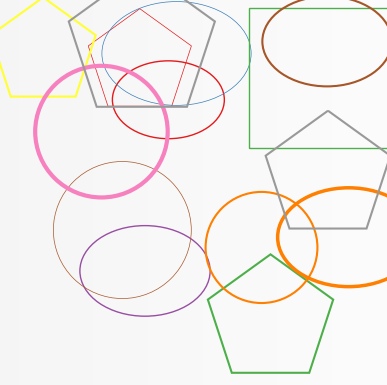[{"shape": "oval", "thickness": 1, "radius": 0.72, "center": [0.434, 0.741]}, {"shape": "pentagon", "thickness": 0.5, "radius": 0.7, "center": [0.361, 0.837]}, {"shape": "oval", "thickness": 0.5, "radius": 0.96, "center": [0.456, 0.861]}, {"shape": "square", "thickness": 1, "radius": 0.91, "center": [0.826, 0.798]}, {"shape": "pentagon", "thickness": 1.5, "radius": 0.85, "center": [0.698, 0.169]}, {"shape": "oval", "thickness": 1, "radius": 0.84, "center": [0.374, 0.296]}, {"shape": "oval", "thickness": 2.5, "radius": 0.92, "center": [0.9, 0.384]}, {"shape": "circle", "thickness": 1.5, "radius": 0.72, "center": [0.675, 0.357]}, {"shape": "pentagon", "thickness": 1.5, "radius": 0.71, "center": [0.111, 0.865]}, {"shape": "circle", "thickness": 0.5, "radius": 0.89, "center": [0.316, 0.403]}, {"shape": "oval", "thickness": 1.5, "radius": 0.83, "center": [0.844, 0.893]}, {"shape": "circle", "thickness": 3, "radius": 0.85, "center": [0.262, 0.658]}, {"shape": "pentagon", "thickness": 1.5, "radius": 0.99, "center": [0.366, 0.883]}, {"shape": "pentagon", "thickness": 1.5, "radius": 0.85, "center": [0.846, 0.543]}]